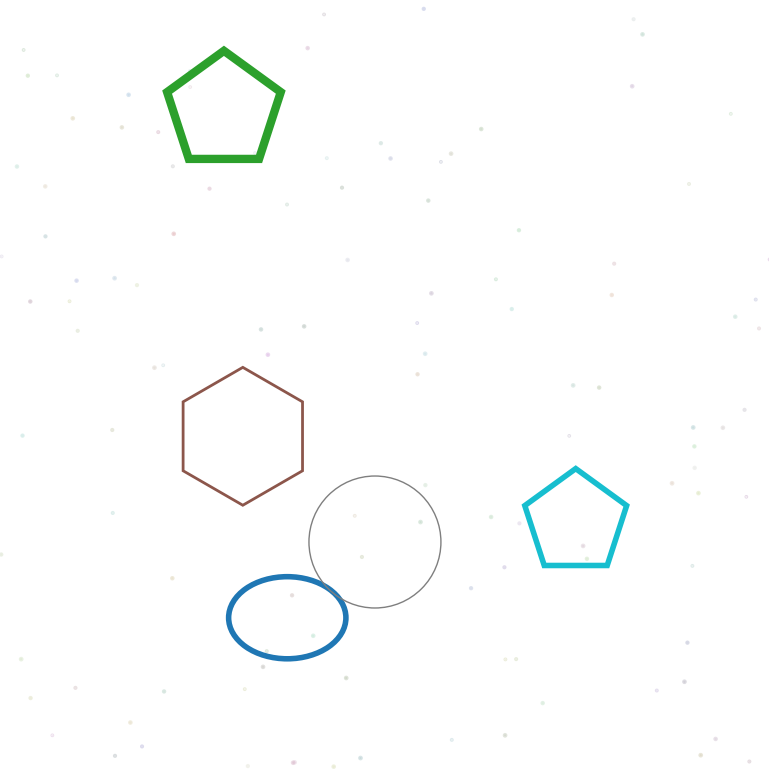[{"shape": "oval", "thickness": 2, "radius": 0.38, "center": [0.373, 0.198]}, {"shape": "pentagon", "thickness": 3, "radius": 0.39, "center": [0.291, 0.856]}, {"shape": "hexagon", "thickness": 1, "radius": 0.45, "center": [0.315, 0.433]}, {"shape": "circle", "thickness": 0.5, "radius": 0.43, "center": [0.487, 0.296]}, {"shape": "pentagon", "thickness": 2, "radius": 0.35, "center": [0.748, 0.322]}]